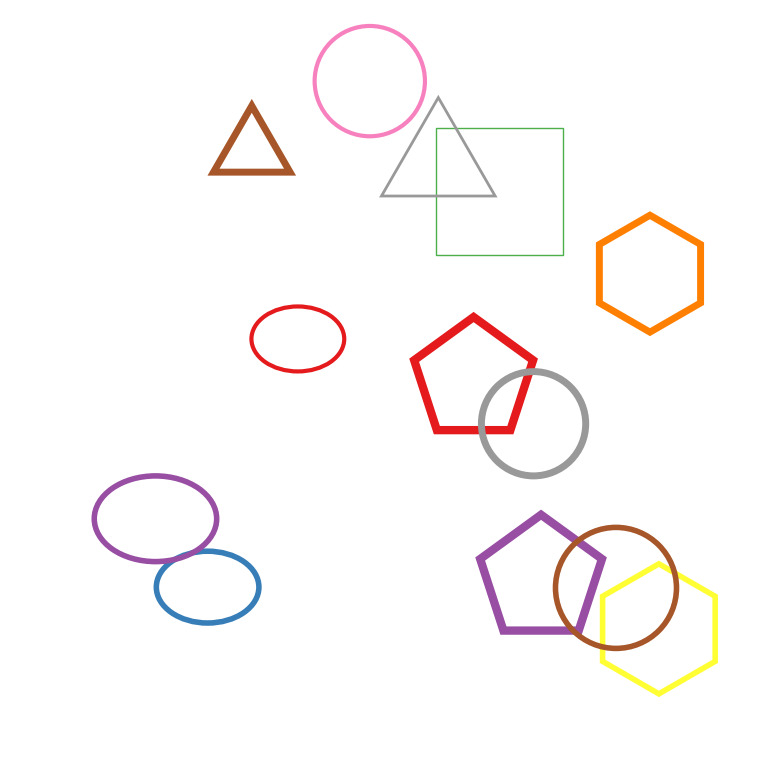[{"shape": "pentagon", "thickness": 3, "radius": 0.41, "center": [0.615, 0.507]}, {"shape": "oval", "thickness": 1.5, "radius": 0.3, "center": [0.387, 0.56]}, {"shape": "oval", "thickness": 2, "radius": 0.33, "center": [0.27, 0.238]}, {"shape": "square", "thickness": 0.5, "radius": 0.41, "center": [0.649, 0.752]}, {"shape": "oval", "thickness": 2, "radius": 0.4, "center": [0.202, 0.326]}, {"shape": "pentagon", "thickness": 3, "radius": 0.42, "center": [0.703, 0.248]}, {"shape": "hexagon", "thickness": 2.5, "radius": 0.38, "center": [0.844, 0.645]}, {"shape": "hexagon", "thickness": 2, "radius": 0.42, "center": [0.856, 0.183]}, {"shape": "triangle", "thickness": 2.5, "radius": 0.29, "center": [0.327, 0.805]}, {"shape": "circle", "thickness": 2, "radius": 0.39, "center": [0.8, 0.236]}, {"shape": "circle", "thickness": 1.5, "radius": 0.36, "center": [0.48, 0.895]}, {"shape": "triangle", "thickness": 1, "radius": 0.43, "center": [0.569, 0.788]}, {"shape": "circle", "thickness": 2.5, "radius": 0.34, "center": [0.693, 0.45]}]